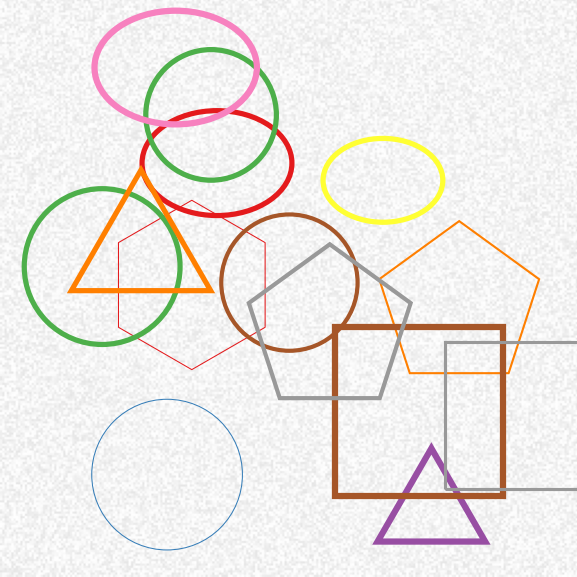[{"shape": "oval", "thickness": 2.5, "radius": 0.65, "center": [0.376, 0.717]}, {"shape": "hexagon", "thickness": 0.5, "radius": 0.73, "center": [0.332, 0.506]}, {"shape": "circle", "thickness": 0.5, "radius": 0.65, "center": [0.289, 0.177]}, {"shape": "circle", "thickness": 2.5, "radius": 0.67, "center": [0.177, 0.538]}, {"shape": "circle", "thickness": 2.5, "radius": 0.57, "center": [0.366, 0.8]}, {"shape": "triangle", "thickness": 3, "radius": 0.54, "center": [0.747, 0.115]}, {"shape": "triangle", "thickness": 2.5, "radius": 0.7, "center": [0.244, 0.565]}, {"shape": "pentagon", "thickness": 1, "radius": 0.73, "center": [0.795, 0.471]}, {"shape": "oval", "thickness": 2.5, "radius": 0.52, "center": [0.663, 0.687]}, {"shape": "square", "thickness": 3, "radius": 0.73, "center": [0.725, 0.287]}, {"shape": "circle", "thickness": 2, "radius": 0.59, "center": [0.501, 0.51]}, {"shape": "oval", "thickness": 3, "radius": 0.7, "center": [0.304, 0.882]}, {"shape": "square", "thickness": 1.5, "radius": 0.64, "center": [0.898, 0.28]}, {"shape": "pentagon", "thickness": 2, "radius": 0.74, "center": [0.571, 0.429]}]